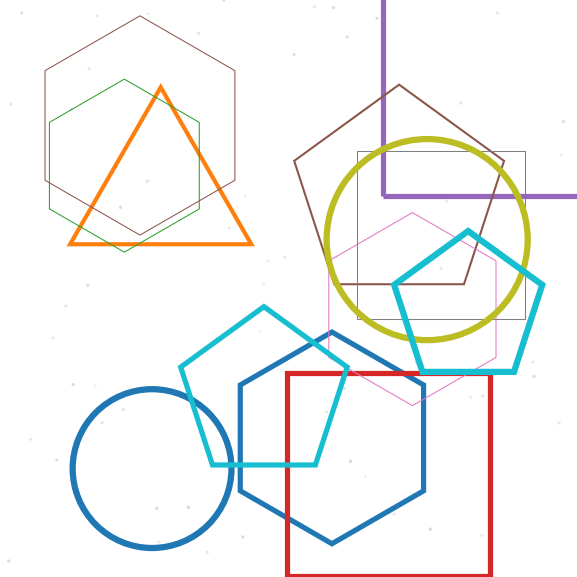[{"shape": "hexagon", "thickness": 2.5, "radius": 0.92, "center": [0.575, 0.241]}, {"shape": "circle", "thickness": 3, "radius": 0.69, "center": [0.263, 0.188]}, {"shape": "triangle", "thickness": 2, "radius": 0.91, "center": [0.278, 0.667]}, {"shape": "hexagon", "thickness": 0.5, "radius": 0.75, "center": [0.215, 0.712]}, {"shape": "square", "thickness": 2.5, "radius": 0.88, "center": [0.673, 0.178]}, {"shape": "square", "thickness": 2.5, "radius": 0.94, "center": [0.851, 0.848]}, {"shape": "hexagon", "thickness": 0.5, "radius": 0.95, "center": [0.242, 0.782]}, {"shape": "pentagon", "thickness": 1, "radius": 0.96, "center": [0.691, 0.662]}, {"shape": "hexagon", "thickness": 0.5, "radius": 0.84, "center": [0.714, 0.464]}, {"shape": "square", "thickness": 0.5, "radius": 0.73, "center": [0.764, 0.593]}, {"shape": "circle", "thickness": 3, "radius": 0.87, "center": [0.74, 0.584]}, {"shape": "pentagon", "thickness": 2.5, "radius": 0.76, "center": [0.457, 0.317]}, {"shape": "pentagon", "thickness": 3, "radius": 0.67, "center": [0.811, 0.464]}]